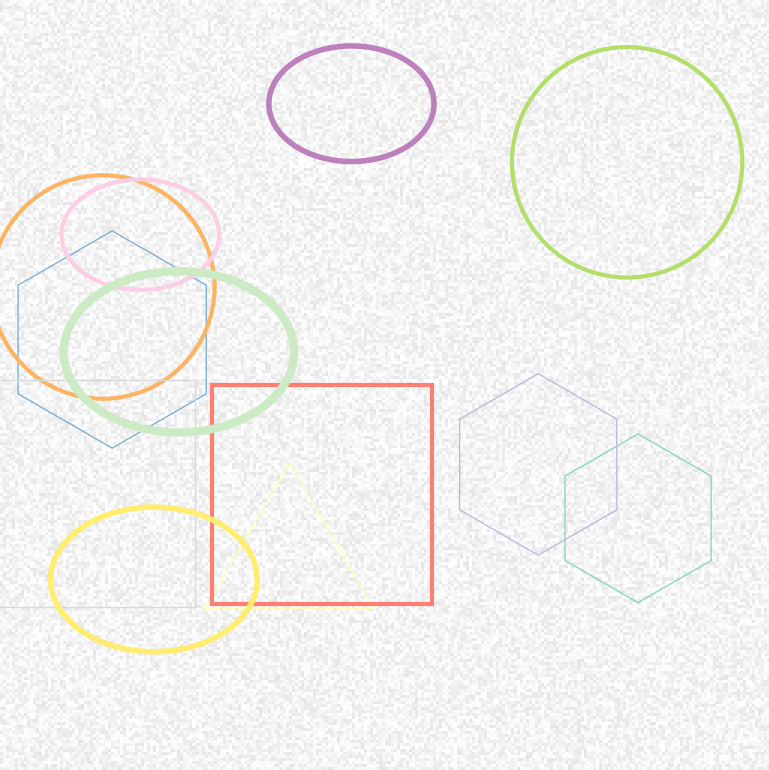[{"shape": "hexagon", "thickness": 0.5, "radius": 0.55, "center": [0.829, 0.327]}, {"shape": "triangle", "thickness": 0.5, "radius": 0.63, "center": [0.376, 0.273]}, {"shape": "hexagon", "thickness": 0.5, "radius": 0.59, "center": [0.699, 0.397]}, {"shape": "square", "thickness": 1.5, "radius": 0.71, "center": [0.418, 0.358]}, {"shape": "hexagon", "thickness": 0.5, "radius": 0.71, "center": [0.146, 0.559]}, {"shape": "circle", "thickness": 1.5, "radius": 0.73, "center": [0.134, 0.627]}, {"shape": "circle", "thickness": 1.5, "radius": 0.75, "center": [0.815, 0.789]}, {"shape": "oval", "thickness": 1.5, "radius": 0.51, "center": [0.182, 0.695]}, {"shape": "square", "thickness": 0.5, "radius": 0.74, "center": [0.106, 0.359]}, {"shape": "oval", "thickness": 2, "radius": 0.54, "center": [0.456, 0.865]}, {"shape": "oval", "thickness": 3, "radius": 0.75, "center": [0.232, 0.543]}, {"shape": "oval", "thickness": 2, "radius": 0.67, "center": [0.2, 0.247]}]